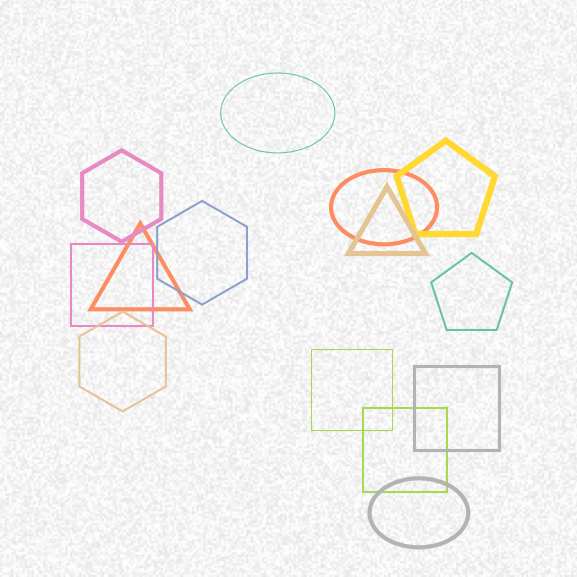[{"shape": "oval", "thickness": 0.5, "radius": 0.49, "center": [0.481, 0.804]}, {"shape": "pentagon", "thickness": 1, "radius": 0.37, "center": [0.817, 0.487]}, {"shape": "triangle", "thickness": 2, "radius": 0.5, "center": [0.243, 0.513]}, {"shape": "oval", "thickness": 2, "radius": 0.46, "center": [0.665, 0.64]}, {"shape": "hexagon", "thickness": 1, "radius": 0.45, "center": [0.35, 0.561]}, {"shape": "hexagon", "thickness": 2, "radius": 0.4, "center": [0.211, 0.66]}, {"shape": "square", "thickness": 1, "radius": 0.35, "center": [0.193, 0.505]}, {"shape": "square", "thickness": 1, "radius": 0.36, "center": [0.702, 0.22]}, {"shape": "square", "thickness": 0.5, "radius": 0.35, "center": [0.609, 0.325]}, {"shape": "pentagon", "thickness": 3, "radius": 0.45, "center": [0.772, 0.666]}, {"shape": "triangle", "thickness": 2.5, "radius": 0.39, "center": [0.67, 0.599]}, {"shape": "hexagon", "thickness": 1, "radius": 0.43, "center": [0.212, 0.373]}, {"shape": "oval", "thickness": 2, "radius": 0.43, "center": [0.725, 0.111]}, {"shape": "square", "thickness": 1.5, "radius": 0.37, "center": [0.791, 0.292]}]